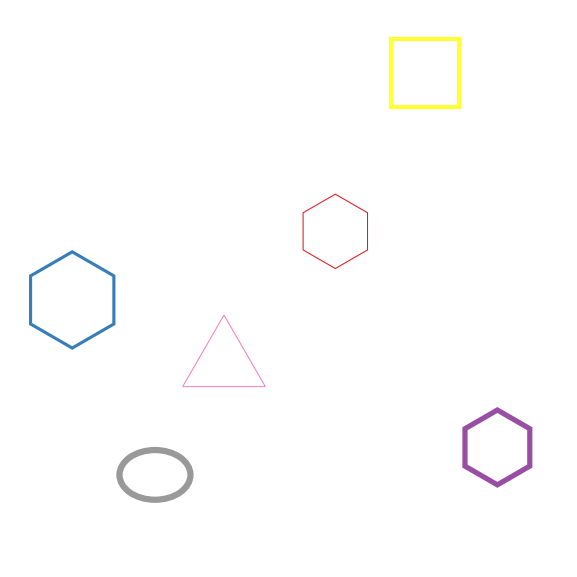[{"shape": "hexagon", "thickness": 0.5, "radius": 0.32, "center": [0.581, 0.599]}, {"shape": "hexagon", "thickness": 1.5, "radius": 0.42, "center": [0.125, 0.48]}, {"shape": "hexagon", "thickness": 2.5, "radius": 0.32, "center": [0.861, 0.224]}, {"shape": "square", "thickness": 2, "radius": 0.3, "center": [0.736, 0.873]}, {"shape": "triangle", "thickness": 0.5, "radius": 0.41, "center": [0.388, 0.371]}, {"shape": "oval", "thickness": 3, "radius": 0.31, "center": [0.268, 0.177]}]